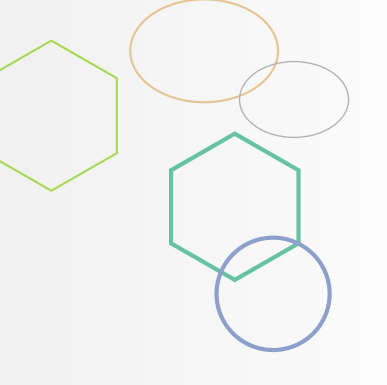[{"shape": "hexagon", "thickness": 3, "radius": 0.95, "center": [0.606, 0.463]}, {"shape": "circle", "thickness": 3, "radius": 0.73, "center": [0.705, 0.237]}, {"shape": "hexagon", "thickness": 1.5, "radius": 0.97, "center": [0.133, 0.7]}, {"shape": "oval", "thickness": 1.5, "radius": 0.95, "center": [0.527, 0.868]}, {"shape": "oval", "thickness": 1, "radius": 0.7, "center": [0.759, 0.742]}]